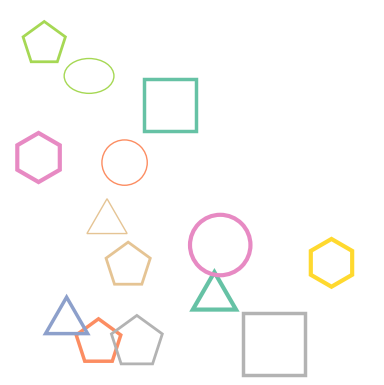[{"shape": "triangle", "thickness": 3, "radius": 0.32, "center": [0.557, 0.228]}, {"shape": "square", "thickness": 2.5, "radius": 0.34, "center": [0.442, 0.728]}, {"shape": "pentagon", "thickness": 2.5, "radius": 0.3, "center": [0.256, 0.111]}, {"shape": "circle", "thickness": 1, "radius": 0.29, "center": [0.324, 0.578]}, {"shape": "triangle", "thickness": 2.5, "radius": 0.32, "center": [0.173, 0.165]}, {"shape": "circle", "thickness": 3, "radius": 0.39, "center": [0.572, 0.364]}, {"shape": "hexagon", "thickness": 3, "radius": 0.32, "center": [0.1, 0.591]}, {"shape": "oval", "thickness": 1, "radius": 0.32, "center": [0.231, 0.803]}, {"shape": "pentagon", "thickness": 2, "radius": 0.29, "center": [0.115, 0.886]}, {"shape": "hexagon", "thickness": 3, "radius": 0.31, "center": [0.861, 0.317]}, {"shape": "triangle", "thickness": 1, "radius": 0.3, "center": [0.278, 0.424]}, {"shape": "pentagon", "thickness": 2, "radius": 0.3, "center": [0.333, 0.311]}, {"shape": "pentagon", "thickness": 2, "radius": 0.35, "center": [0.355, 0.111]}, {"shape": "square", "thickness": 2.5, "radius": 0.4, "center": [0.712, 0.106]}]